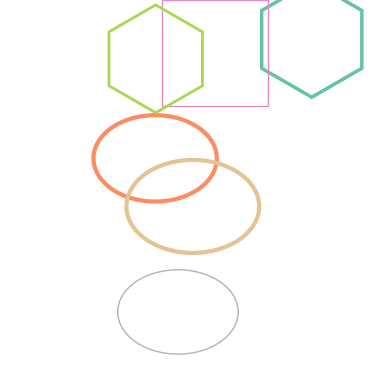[{"shape": "hexagon", "thickness": 2.5, "radius": 0.75, "center": [0.81, 0.898]}, {"shape": "oval", "thickness": 3, "radius": 0.8, "center": [0.403, 0.589]}, {"shape": "square", "thickness": 1, "radius": 0.69, "center": [0.558, 0.863]}, {"shape": "hexagon", "thickness": 2, "radius": 0.7, "center": [0.404, 0.847]}, {"shape": "oval", "thickness": 3, "radius": 0.86, "center": [0.501, 0.464]}, {"shape": "oval", "thickness": 1, "radius": 0.78, "center": [0.462, 0.19]}]